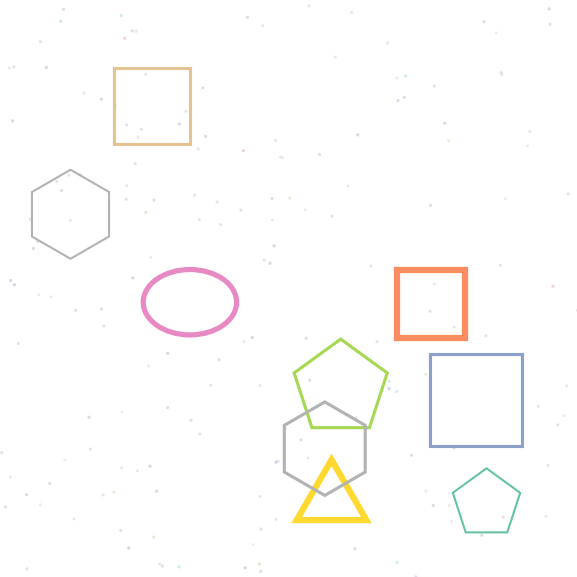[{"shape": "pentagon", "thickness": 1, "radius": 0.31, "center": [0.842, 0.127]}, {"shape": "square", "thickness": 3, "radius": 0.29, "center": [0.746, 0.473]}, {"shape": "square", "thickness": 1.5, "radius": 0.4, "center": [0.824, 0.306]}, {"shape": "oval", "thickness": 2.5, "radius": 0.4, "center": [0.329, 0.476]}, {"shape": "pentagon", "thickness": 1.5, "radius": 0.42, "center": [0.59, 0.327]}, {"shape": "triangle", "thickness": 3, "radius": 0.35, "center": [0.574, 0.133]}, {"shape": "square", "thickness": 1.5, "radius": 0.33, "center": [0.264, 0.815]}, {"shape": "hexagon", "thickness": 1.5, "radius": 0.4, "center": [0.562, 0.222]}, {"shape": "hexagon", "thickness": 1, "radius": 0.39, "center": [0.122, 0.628]}]